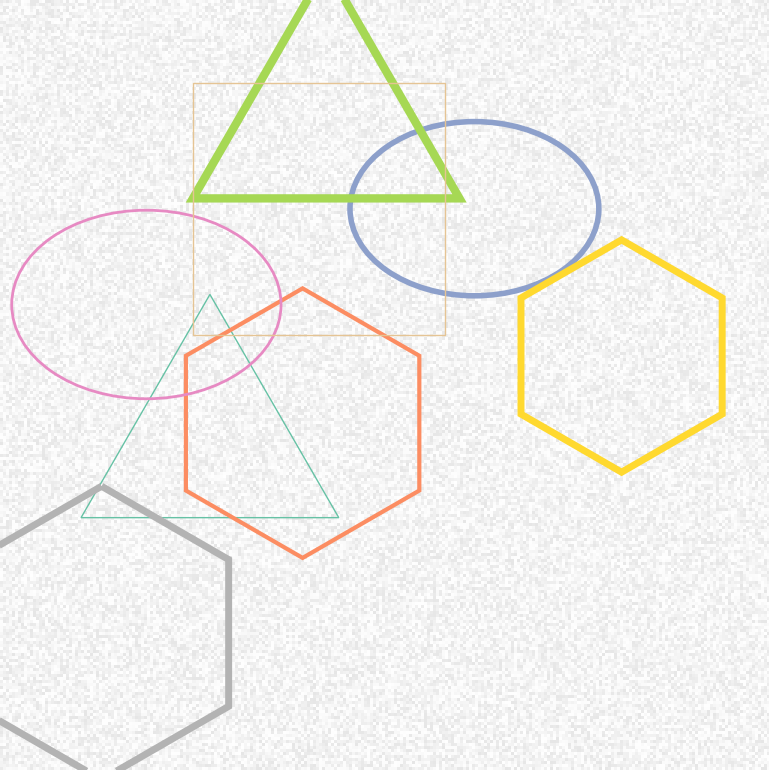[{"shape": "triangle", "thickness": 0.5, "radius": 0.97, "center": [0.273, 0.424]}, {"shape": "hexagon", "thickness": 1.5, "radius": 0.88, "center": [0.393, 0.45]}, {"shape": "oval", "thickness": 2, "radius": 0.81, "center": [0.616, 0.729]}, {"shape": "oval", "thickness": 1, "radius": 0.87, "center": [0.19, 0.605]}, {"shape": "triangle", "thickness": 3, "radius": 1.0, "center": [0.424, 0.842]}, {"shape": "hexagon", "thickness": 2.5, "radius": 0.75, "center": [0.807, 0.538]}, {"shape": "square", "thickness": 0.5, "radius": 0.82, "center": [0.414, 0.728]}, {"shape": "hexagon", "thickness": 2.5, "radius": 0.95, "center": [0.132, 0.178]}]